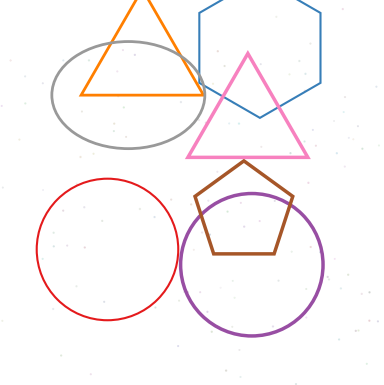[{"shape": "circle", "thickness": 1.5, "radius": 0.92, "center": [0.279, 0.352]}, {"shape": "hexagon", "thickness": 1.5, "radius": 0.91, "center": [0.675, 0.876]}, {"shape": "circle", "thickness": 2.5, "radius": 0.92, "center": [0.654, 0.312]}, {"shape": "triangle", "thickness": 2, "radius": 0.92, "center": [0.37, 0.845]}, {"shape": "pentagon", "thickness": 2.5, "radius": 0.67, "center": [0.633, 0.449]}, {"shape": "triangle", "thickness": 2.5, "radius": 0.9, "center": [0.644, 0.681]}, {"shape": "oval", "thickness": 2, "radius": 0.99, "center": [0.333, 0.753]}]